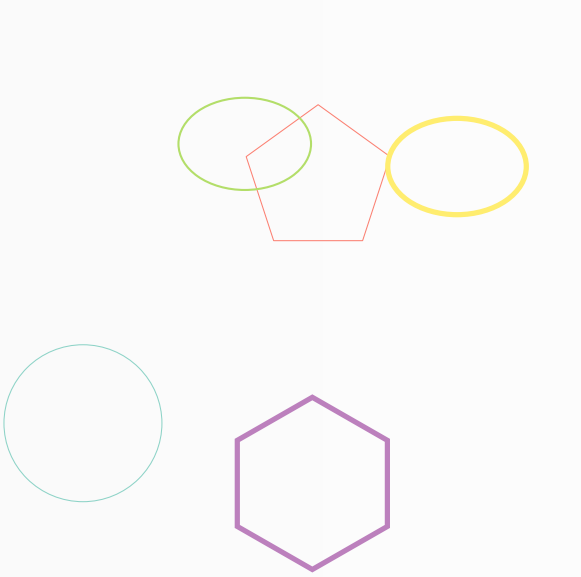[{"shape": "circle", "thickness": 0.5, "radius": 0.68, "center": [0.143, 0.266]}, {"shape": "pentagon", "thickness": 0.5, "radius": 0.65, "center": [0.547, 0.688]}, {"shape": "oval", "thickness": 1, "radius": 0.57, "center": [0.421, 0.75]}, {"shape": "hexagon", "thickness": 2.5, "radius": 0.75, "center": [0.537, 0.162]}, {"shape": "oval", "thickness": 2.5, "radius": 0.6, "center": [0.786, 0.711]}]